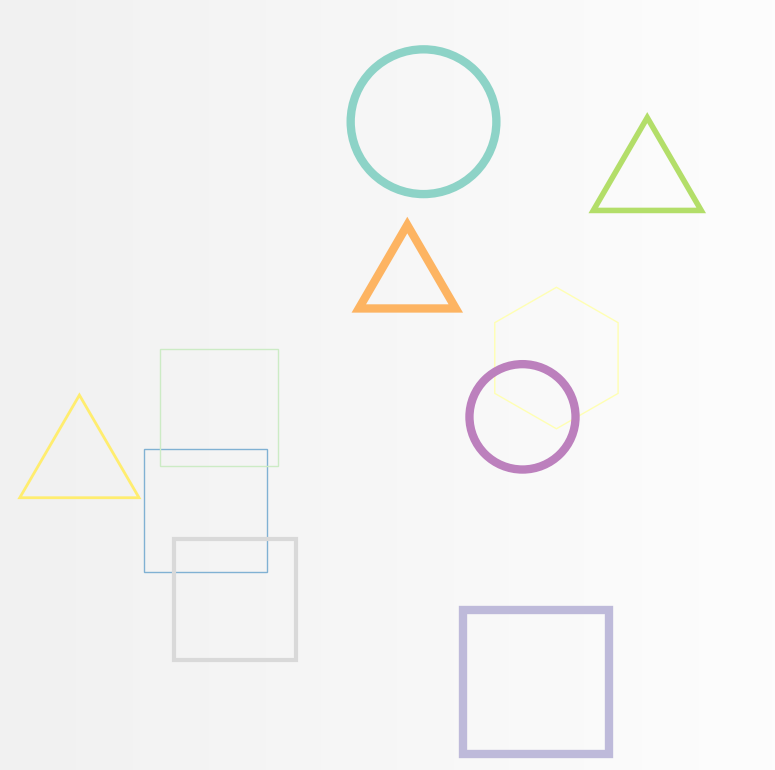[{"shape": "circle", "thickness": 3, "radius": 0.47, "center": [0.546, 0.842]}, {"shape": "hexagon", "thickness": 0.5, "radius": 0.46, "center": [0.718, 0.535]}, {"shape": "square", "thickness": 3, "radius": 0.47, "center": [0.691, 0.114]}, {"shape": "square", "thickness": 0.5, "radius": 0.4, "center": [0.265, 0.337]}, {"shape": "triangle", "thickness": 3, "radius": 0.36, "center": [0.526, 0.636]}, {"shape": "triangle", "thickness": 2, "radius": 0.4, "center": [0.835, 0.767]}, {"shape": "square", "thickness": 1.5, "radius": 0.39, "center": [0.303, 0.221]}, {"shape": "circle", "thickness": 3, "radius": 0.34, "center": [0.674, 0.459]}, {"shape": "square", "thickness": 0.5, "radius": 0.38, "center": [0.283, 0.471]}, {"shape": "triangle", "thickness": 1, "radius": 0.44, "center": [0.102, 0.398]}]